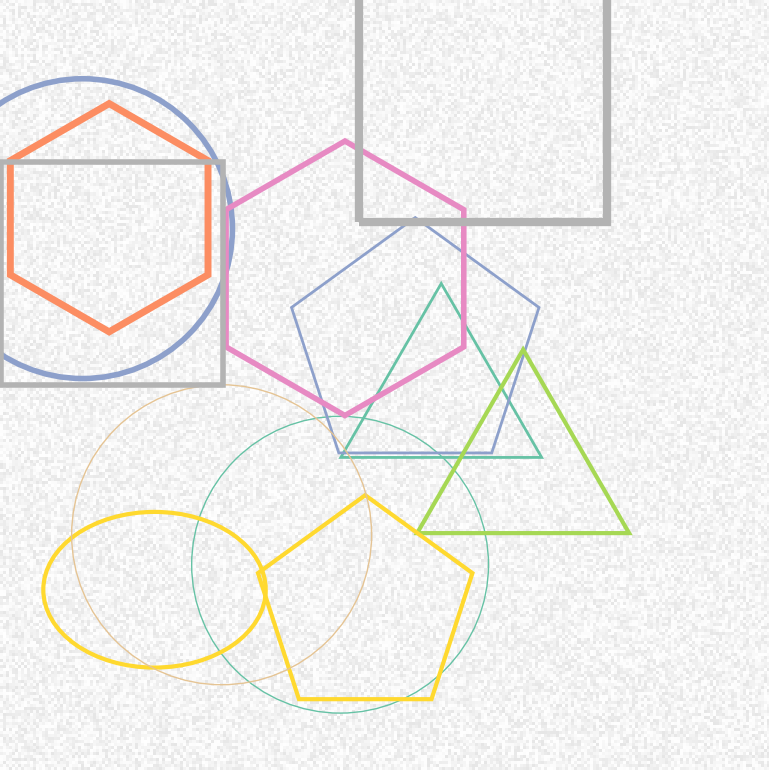[{"shape": "triangle", "thickness": 1, "radius": 0.75, "center": [0.573, 0.481]}, {"shape": "circle", "thickness": 0.5, "radius": 0.96, "center": [0.442, 0.267]}, {"shape": "hexagon", "thickness": 2.5, "radius": 0.74, "center": [0.142, 0.717]}, {"shape": "pentagon", "thickness": 1, "radius": 0.84, "center": [0.539, 0.548]}, {"shape": "circle", "thickness": 2, "radius": 0.97, "center": [0.107, 0.703]}, {"shape": "hexagon", "thickness": 2, "radius": 0.89, "center": [0.448, 0.639]}, {"shape": "triangle", "thickness": 1.5, "radius": 0.79, "center": [0.679, 0.387]}, {"shape": "oval", "thickness": 1.5, "radius": 0.72, "center": [0.201, 0.234]}, {"shape": "pentagon", "thickness": 1.5, "radius": 0.73, "center": [0.474, 0.21]}, {"shape": "circle", "thickness": 0.5, "radius": 0.97, "center": [0.288, 0.306]}, {"shape": "square", "thickness": 2, "radius": 0.72, "center": [0.146, 0.645]}, {"shape": "square", "thickness": 3, "radius": 0.8, "center": [0.627, 0.873]}]